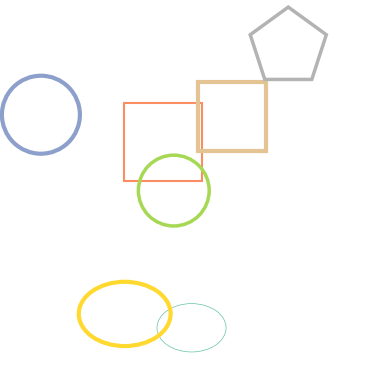[{"shape": "oval", "thickness": 0.5, "radius": 0.45, "center": [0.497, 0.149]}, {"shape": "square", "thickness": 1.5, "radius": 0.51, "center": [0.423, 0.63]}, {"shape": "circle", "thickness": 3, "radius": 0.51, "center": [0.106, 0.702]}, {"shape": "circle", "thickness": 2.5, "radius": 0.46, "center": [0.451, 0.505]}, {"shape": "oval", "thickness": 3, "radius": 0.6, "center": [0.324, 0.185]}, {"shape": "square", "thickness": 3, "radius": 0.45, "center": [0.603, 0.698]}, {"shape": "pentagon", "thickness": 2.5, "radius": 0.52, "center": [0.749, 0.878]}]